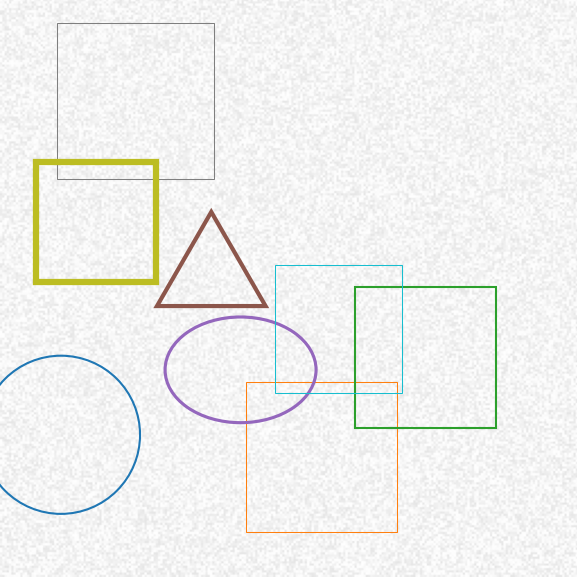[{"shape": "circle", "thickness": 1, "radius": 0.68, "center": [0.106, 0.246]}, {"shape": "square", "thickness": 0.5, "radius": 0.65, "center": [0.557, 0.208]}, {"shape": "square", "thickness": 1, "radius": 0.61, "center": [0.736, 0.38]}, {"shape": "oval", "thickness": 1.5, "radius": 0.65, "center": [0.417, 0.359]}, {"shape": "triangle", "thickness": 2, "radius": 0.54, "center": [0.366, 0.523]}, {"shape": "square", "thickness": 0.5, "radius": 0.68, "center": [0.235, 0.824]}, {"shape": "square", "thickness": 3, "radius": 0.52, "center": [0.166, 0.614]}, {"shape": "square", "thickness": 0.5, "radius": 0.55, "center": [0.586, 0.43]}]